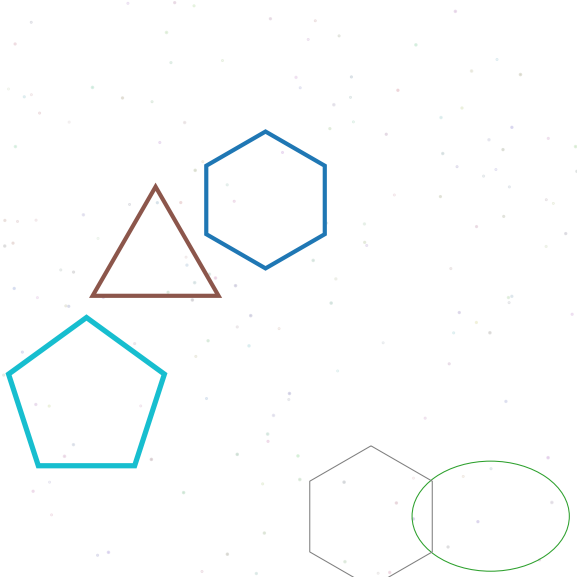[{"shape": "hexagon", "thickness": 2, "radius": 0.59, "center": [0.46, 0.653]}, {"shape": "oval", "thickness": 0.5, "radius": 0.68, "center": [0.85, 0.105]}, {"shape": "triangle", "thickness": 2, "radius": 0.63, "center": [0.269, 0.55]}, {"shape": "hexagon", "thickness": 0.5, "radius": 0.61, "center": [0.642, 0.105]}, {"shape": "pentagon", "thickness": 2.5, "radius": 0.71, "center": [0.15, 0.307]}]